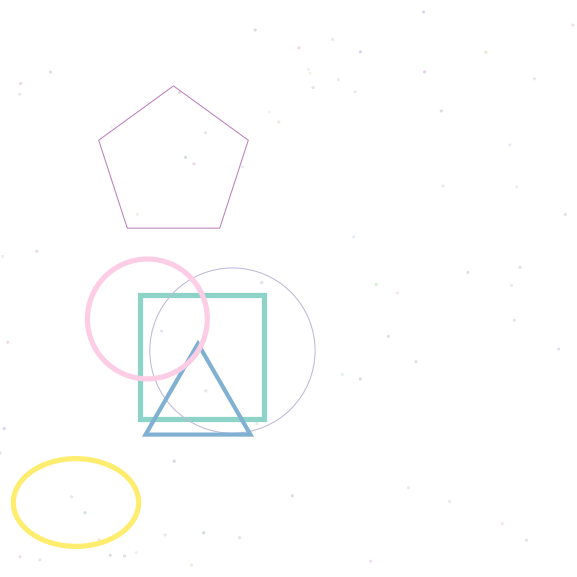[{"shape": "square", "thickness": 2.5, "radius": 0.54, "center": [0.35, 0.381]}, {"shape": "circle", "thickness": 0.5, "radius": 0.72, "center": [0.403, 0.392]}, {"shape": "triangle", "thickness": 2, "radius": 0.52, "center": [0.343, 0.299]}, {"shape": "circle", "thickness": 2.5, "radius": 0.52, "center": [0.255, 0.447]}, {"shape": "pentagon", "thickness": 0.5, "radius": 0.68, "center": [0.3, 0.714]}, {"shape": "oval", "thickness": 2.5, "radius": 0.54, "center": [0.132, 0.129]}]